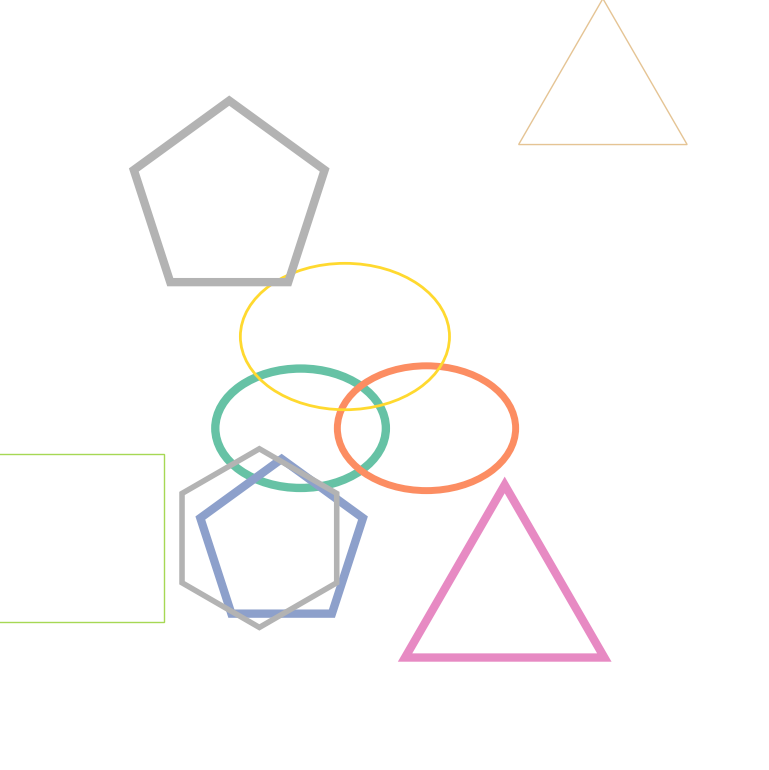[{"shape": "oval", "thickness": 3, "radius": 0.55, "center": [0.39, 0.444]}, {"shape": "oval", "thickness": 2.5, "radius": 0.58, "center": [0.554, 0.444]}, {"shape": "pentagon", "thickness": 3, "radius": 0.56, "center": [0.366, 0.293]}, {"shape": "triangle", "thickness": 3, "radius": 0.75, "center": [0.655, 0.221]}, {"shape": "square", "thickness": 0.5, "radius": 0.55, "center": [0.103, 0.301]}, {"shape": "oval", "thickness": 1, "radius": 0.68, "center": [0.448, 0.563]}, {"shape": "triangle", "thickness": 0.5, "radius": 0.63, "center": [0.783, 0.875]}, {"shape": "pentagon", "thickness": 3, "radius": 0.65, "center": [0.298, 0.739]}, {"shape": "hexagon", "thickness": 2, "radius": 0.58, "center": [0.337, 0.301]}]